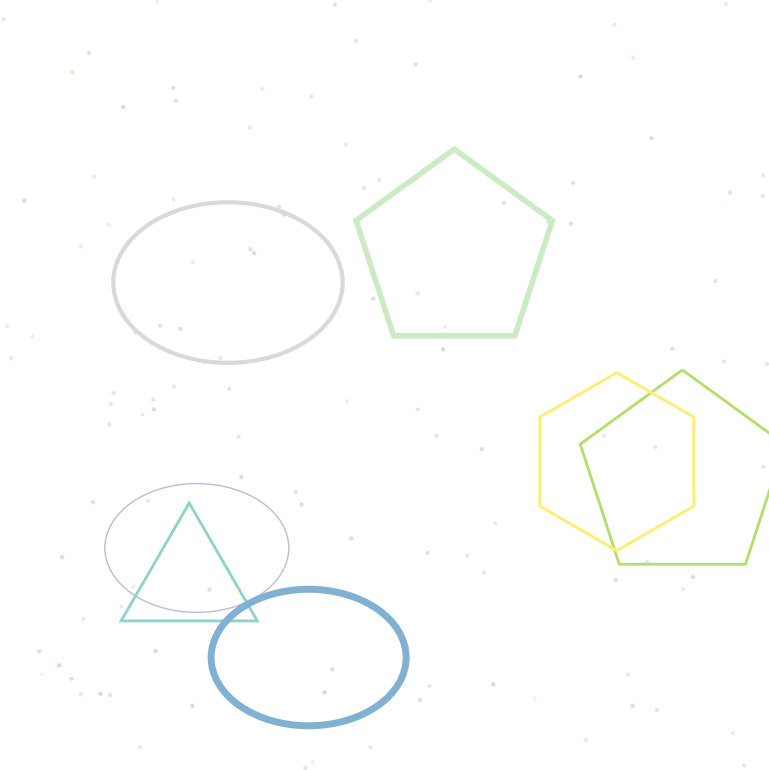[{"shape": "triangle", "thickness": 1, "radius": 0.51, "center": [0.246, 0.245]}, {"shape": "oval", "thickness": 0.5, "radius": 0.6, "center": [0.256, 0.288]}, {"shape": "oval", "thickness": 2.5, "radius": 0.63, "center": [0.401, 0.146]}, {"shape": "pentagon", "thickness": 1, "radius": 0.7, "center": [0.886, 0.38]}, {"shape": "oval", "thickness": 1.5, "radius": 0.74, "center": [0.296, 0.633]}, {"shape": "pentagon", "thickness": 2, "radius": 0.67, "center": [0.59, 0.672]}, {"shape": "hexagon", "thickness": 1, "radius": 0.58, "center": [0.801, 0.4]}]